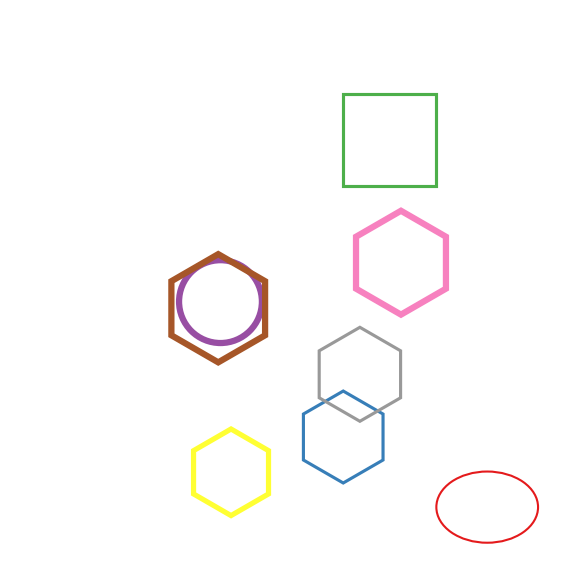[{"shape": "oval", "thickness": 1, "radius": 0.44, "center": [0.844, 0.121]}, {"shape": "hexagon", "thickness": 1.5, "radius": 0.4, "center": [0.594, 0.242]}, {"shape": "square", "thickness": 1.5, "radius": 0.4, "center": [0.675, 0.757]}, {"shape": "circle", "thickness": 3, "radius": 0.36, "center": [0.382, 0.477]}, {"shape": "hexagon", "thickness": 2.5, "radius": 0.37, "center": [0.4, 0.181]}, {"shape": "hexagon", "thickness": 3, "radius": 0.47, "center": [0.378, 0.465]}, {"shape": "hexagon", "thickness": 3, "radius": 0.45, "center": [0.694, 0.544]}, {"shape": "hexagon", "thickness": 1.5, "radius": 0.41, "center": [0.623, 0.351]}]